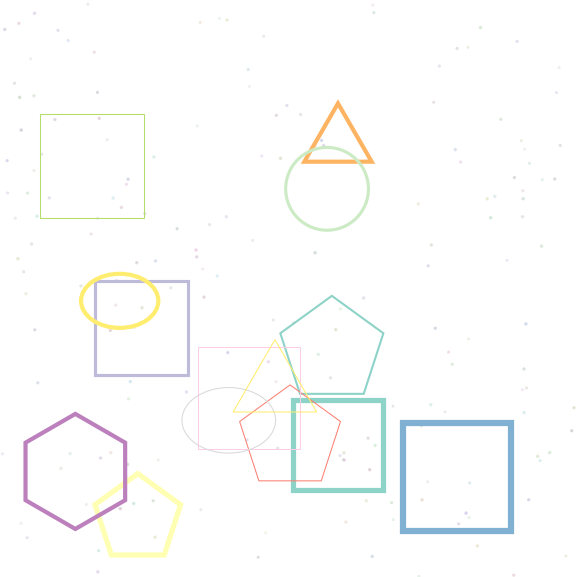[{"shape": "square", "thickness": 2.5, "radius": 0.39, "center": [0.586, 0.229]}, {"shape": "pentagon", "thickness": 1, "radius": 0.47, "center": [0.575, 0.393]}, {"shape": "pentagon", "thickness": 2.5, "radius": 0.39, "center": [0.239, 0.101]}, {"shape": "square", "thickness": 1.5, "radius": 0.41, "center": [0.245, 0.431]}, {"shape": "pentagon", "thickness": 0.5, "radius": 0.46, "center": [0.502, 0.241]}, {"shape": "square", "thickness": 3, "radius": 0.47, "center": [0.791, 0.173]}, {"shape": "triangle", "thickness": 2, "radius": 0.34, "center": [0.585, 0.753]}, {"shape": "square", "thickness": 0.5, "radius": 0.45, "center": [0.159, 0.711]}, {"shape": "square", "thickness": 0.5, "radius": 0.44, "center": [0.432, 0.31]}, {"shape": "oval", "thickness": 0.5, "radius": 0.41, "center": [0.396, 0.271]}, {"shape": "hexagon", "thickness": 2, "radius": 0.5, "center": [0.13, 0.183]}, {"shape": "circle", "thickness": 1.5, "radius": 0.36, "center": [0.566, 0.672]}, {"shape": "triangle", "thickness": 0.5, "radius": 0.42, "center": [0.476, 0.328]}, {"shape": "oval", "thickness": 2, "radius": 0.33, "center": [0.207, 0.478]}]